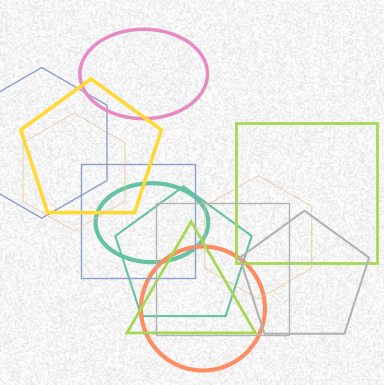[{"shape": "oval", "thickness": 3, "radius": 0.73, "center": [0.395, 0.422]}, {"shape": "pentagon", "thickness": 1.5, "radius": 0.93, "center": [0.477, 0.33]}, {"shape": "circle", "thickness": 3, "radius": 0.81, "center": [0.527, 0.199]}, {"shape": "square", "thickness": 1, "radius": 0.74, "center": [0.359, 0.426]}, {"shape": "hexagon", "thickness": 1, "radius": 0.98, "center": [0.108, 0.629]}, {"shape": "oval", "thickness": 2.5, "radius": 0.83, "center": [0.373, 0.808]}, {"shape": "square", "thickness": 2, "radius": 0.91, "center": [0.796, 0.499]}, {"shape": "triangle", "thickness": 2, "radius": 0.96, "center": [0.497, 0.232]}, {"shape": "pentagon", "thickness": 2.5, "radius": 0.96, "center": [0.237, 0.603]}, {"shape": "hexagon", "thickness": 0.5, "radius": 0.8, "center": [0.671, 0.384]}, {"shape": "hexagon", "thickness": 0.5, "radius": 0.76, "center": [0.192, 0.553]}, {"shape": "pentagon", "thickness": 1.5, "radius": 0.88, "center": [0.791, 0.276]}, {"shape": "square", "thickness": 1, "radius": 0.86, "center": [0.578, 0.301]}]